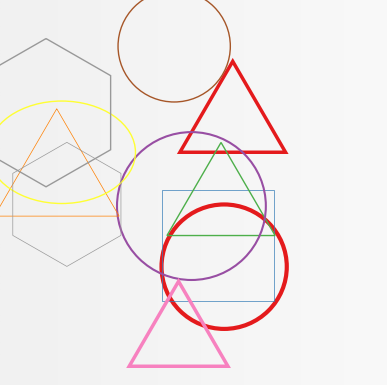[{"shape": "circle", "thickness": 3, "radius": 0.81, "center": [0.578, 0.307]}, {"shape": "triangle", "thickness": 2.5, "radius": 0.79, "center": [0.601, 0.683]}, {"shape": "square", "thickness": 0.5, "radius": 0.72, "center": [0.562, 0.361]}, {"shape": "triangle", "thickness": 1, "radius": 0.81, "center": [0.57, 0.469]}, {"shape": "circle", "thickness": 1.5, "radius": 0.96, "center": [0.494, 0.465]}, {"shape": "triangle", "thickness": 0.5, "radius": 0.93, "center": [0.146, 0.532]}, {"shape": "oval", "thickness": 1, "radius": 0.95, "center": [0.159, 0.604]}, {"shape": "circle", "thickness": 1, "radius": 0.72, "center": [0.45, 0.88]}, {"shape": "triangle", "thickness": 2.5, "radius": 0.74, "center": [0.461, 0.122]}, {"shape": "hexagon", "thickness": 1, "radius": 0.96, "center": [0.119, 0.707]}, {"shape": "hexagon", "thickness": 0.5, "radius": 0.81, "center": [0.173, 0.469]}]